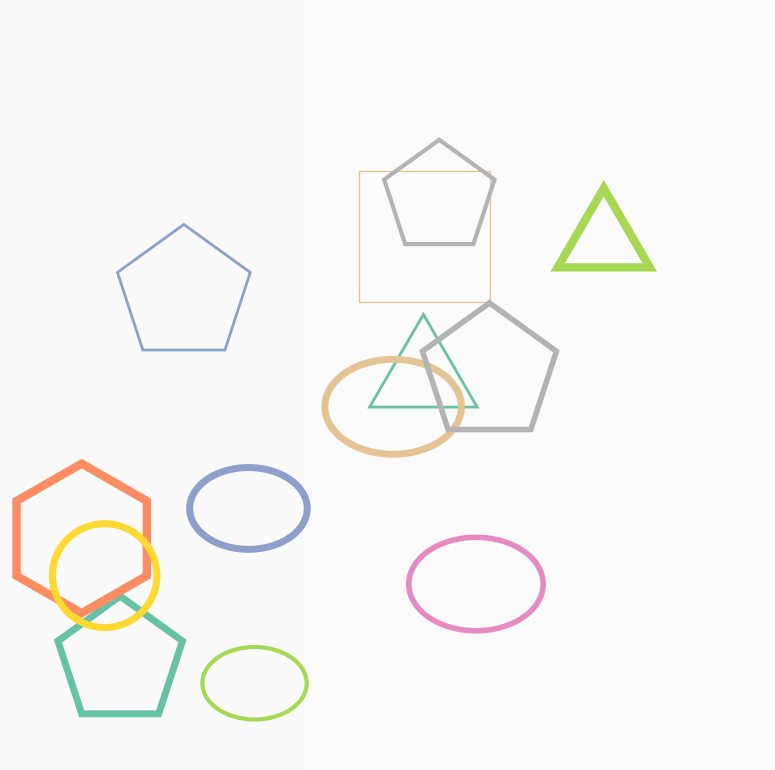[{"shape": "pentagon", "thickness": 2.5, "radius": 0.42, "center": [0.155, 0.141]}, {"shape": "triangle", "thickness": 1, "radius": 0.4, "center": [0.546, 0.511]}, {"shape": "hexagon", "thickness": 3, "radius": 0.49, "center": [0.105, 0.301]}, {"shape": "pentagon", "thickness": 1, "radius": 0.45, "center": [0.237, 0.618]}, {"shape": "oval", "thickness": 2.5, "radius": 0.38, "center": [0.321, 0.34]}, {"shape": "oval", "thickness": 2, "radius": 0.43, "center": [0.614, 0.241]}, {"shape": "triangle", "thickness": 3, "radius": 0.34, "center": [0.779, 0.687]}, {"shape": "oval", "thickness": 1.5, "radius": 0.34, "center": [0.328, 0.113]}, {"shape": "circle", "thickness": 2.5, "radius": 0.34, "center": [0.135, 0.252]}, {"shape": "square", "thickness": 0.5, "radius": 0.42, "center": [0.547, 0.693]}, {"shape": "oval", "thickness": 2.5, "radius": 0.44, "center": [0.507, 0.472]}, {"shape": "pentagon", "thickness": 2, "radius": 0.45, "center": [0.632, 0.516]}, {"shape": "pentagon", "thickness": 1.5, "radius": 0.37, "center": [0.567, 0.744]}]